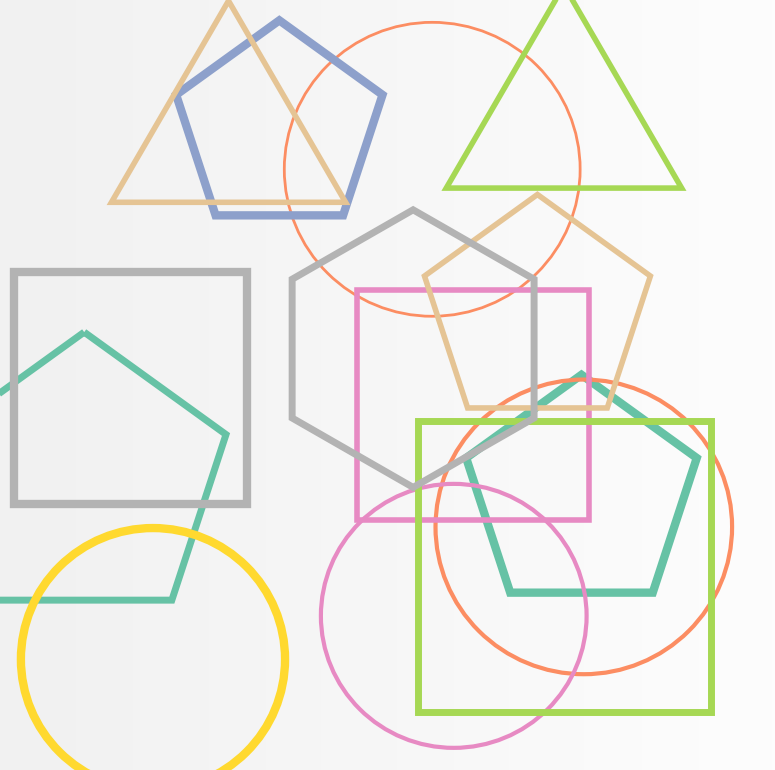[{"shape": "pentagon", "thickness": 2.5, "radius": 0.96, "center": [0.109, 0.376]}, {"shape": "pentagon", "thickness": 3, "radius": 0.78, "center": [0.75, 0.357]}, {"shape": "circle", "thickness": 1.5, "radius": 0.96, "center": [0.753, 0.316]}, {"shape": "circle", "thickness": 1, "radius": 0.95, "center": [0.558, 0.78]}, {"shape": "pentagon", "thickness": 3, "radius": 0.7, "center": [0.36, 0.834]}, {"shape": "circle", "thickness": 1.5, "radius": 0.86, "center": [0.585, 0.2]}, {"shape": "square", "thickness": 2, "radius": 0.75, "center": [0.61, 0.475]}, {"shape": "square", "thickness": 2.5, "radius": 0.95, "center": [0.728, 0.265]}, {"shape": "triangle", "thickness": 2, "radius": 0.88, "center": [0.728, 0.843]}, {"shape": "circle", "thickness": 3, "radius": 0.85, "center": [0.197, 0.144]}, {"shape": "pentagon", "thickness": 2, "radius": 0.77, "center": [0.693, 0.594]}, {"shape": "triangle", "thickness": 2, "radius": 0.87, "center": [0.295, 0.824]}, {"shape": "square", "thickness": 3, "radius": 0.75, "center": [0.168, 0.496]}, {"shape": "hexagon", "thickness": 2.5, "radius": 0.9, "center": [0.533, 0.547]}]